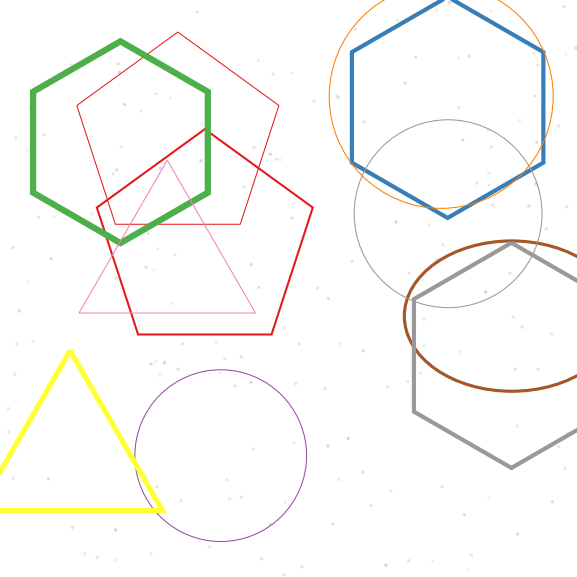[{"shape": "pentagon", "thickness": 0.5, "radius": 0.92, "center": [0.308, 0.76]}, {"shape": "pentagon", "thickness": 1, "radius": 0.98, "center": [0.355, 0.579]}, {"shape": "hexagon", "thickness": 2, "radius": 0.96, "center": [0.775, 0.813]}, {"shape": "hexagon", "thickness": 3, "radius": 0.87, "center": [0.209, 0.753]}, {"shape": "circle", "thickness": 0.5, "radius": 0.74, "center": [0.382, 0.21]}, {"shape": "circle", "thickness": 0.5, "radius": 0.97, "center": [0.764, 0.832]}, {"shape": "triangle", "thickness": 2.5, "radius": 0.92, "center": [0.121, 0.207]}, {"shape": "oval", "thickness": 1.5, "radius": 0.93, "center": [0.886, 0.452]}, {"shape": "triangle", "thickness": 0.5, "radius": 0.88, "center": [0.29, 0.545]}, {"shape": "circle", "thickness": 0.5, "radius": 0.81, "center": [0.776, 0.629]}, {"shape": "hexagon", "thickness": 2, "radius": 0.97, "center": [0.886, 0.384]}]